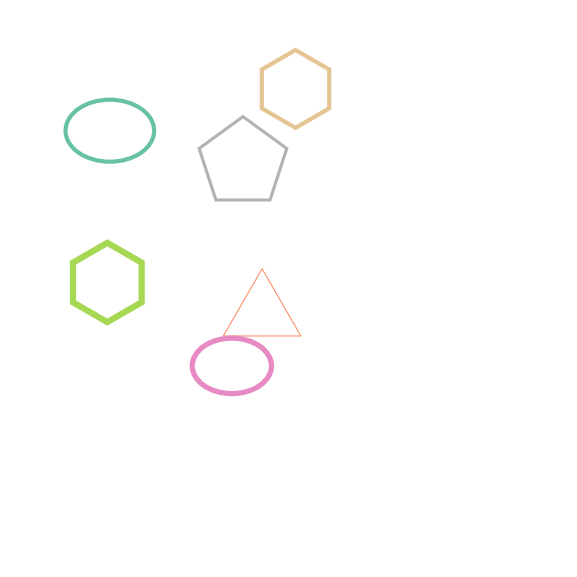[{"shape": "oval", "thickness": 2, "radius": 0.38, "center": [0.19, 0.773]}, {"shape": "triangle", "thickness": 0.5, "radius": 0.39, "center": [0.454, 0.456]}, {"shape": "oval", "thickness": 2.5, "radius": 0.34, "center": [0.401, 0.366]}, {"shape": "hexagon", "thickness": 3, "radius": 0.34, "center": [0.186, 0.51]}, {"shape": "hexagon", "thickness": 2, "radius": 0.34, "center": [0.512, 0.845]}, {"shape": "pentagon", "thickness": 1.5, "radius": 0.4, "center": [0.421, 0.717]}]